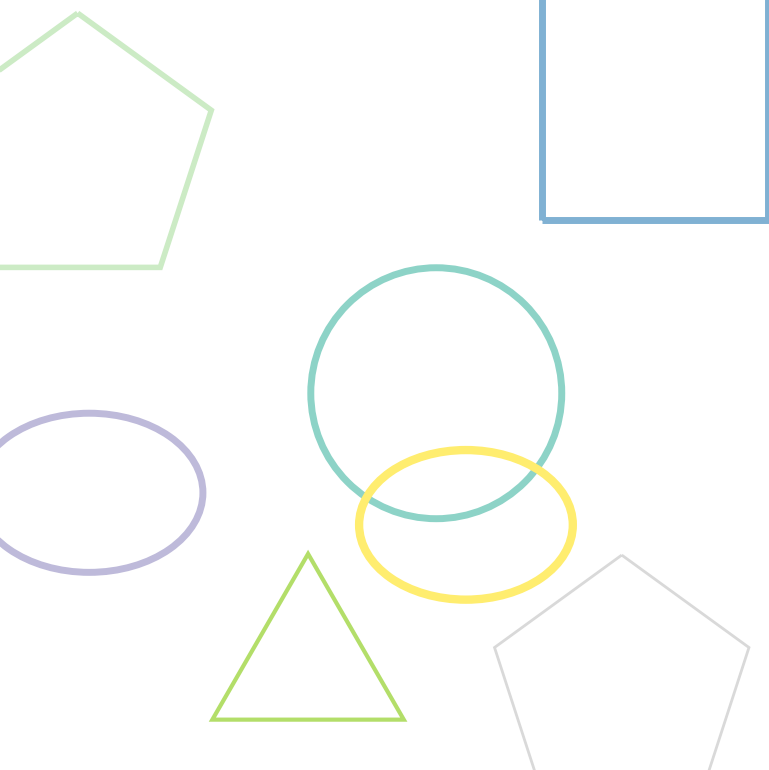[{"shape": "circle", "thickness": 2.5, "radius": 0.81, "center": [0.567, 0.489]}, {"shape": "oval", "thickness": 2.5, "radius": 0.74, "center": [0.116, 0.36]}, {"shape": "square", "thickness": 2.5, "radius": 0.74, "center": [0.851, 0.861]}, {"shape": "triangle", "thickness": 1.5, "radius": 0.72, "center": [0.4, 0.137]}, {"shape": "pentagon", "thickness": 1, "radius": 0.87, "center": [0.807, 0.105]}, {"shape": "pentagon", "thickness": 2, "radius": 0.91, "center": [0.101, 0.8]}, {"shape": "oval", "thickness": 3, "radius": 0.69, "center": [0.605, 0.318]}]